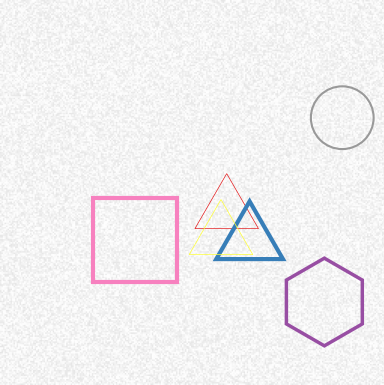[{"shape": "triangle", "thickness": 0.5, "radius": 0.48, "center": [0.589, 0.454]}, {"shape": "triangle", "thickness": 3, "radius": 0.5, "center": [0.648, 0.377]}, {"shape": "hexagon", "thickness": 2.5, "radius": 0.57, "center": [0.842, 0.216]}, {"shape": "triangle", "thickness": 0.5, "radius": 0.48, "center": [0.574, 0.386]}, {"shape": "square", "thickness": 3, "radius": 0.55, "center": [0.351, 0.377]}, {"shape": "circle", "thickness": 1.5, "radius": 0.41, "center": [0.889, 0.694]}]